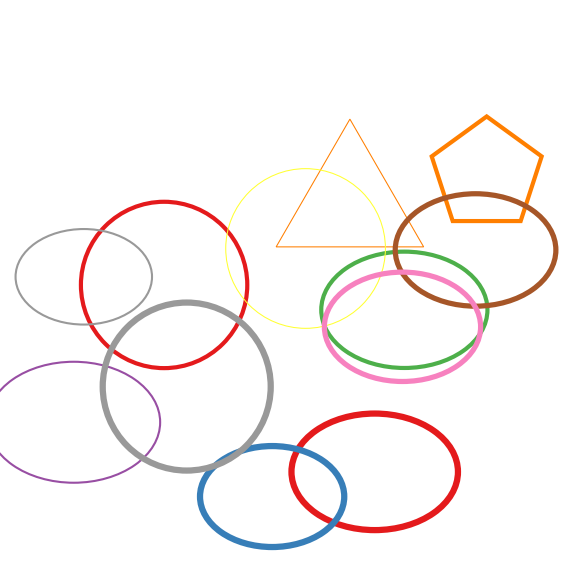[{"shape": "circle", "thickness": 2, "radius": 0.72, "center": [0.284, 0.506]}, {"shape": "oval", "thickness": 3, "radius": 0.72, "center": [0.649, 0.182]}, {"shape": "oval", "thickness": 3, "radius": 0.62, "center": [0.471, 0.139]}, {"shape": "oval", "thickness": 2, "radius": 0.72, "center": [0.7, 0.463]}, {"shape": "oval", "thickness": 1, "radius": 0.75, "center": [0.128, 0.268]}, {"shape": "pentagon", "thickness": 2, "radius": 0.5, "center": [0.843, 0.697]}, {"shape": "triangle", "thickness": 0.5, "radius": 0.74, "center": [0.606, 0.645]}, {"shape": "circle", "thickness": 0.5, "radius": 0.69, "center": [0.529, 0.569]}, {"shape": "oval", "thickness": 2.5, "radius": 0.7, "center": [0.823, 0.566]}, {"shape": "oval", "thickness": 2.5, "radius": 0.68, "center": [0.697, 0.433]}, {"shape": "circle", "thickness": 3, "radius": 0.73, "center": [0.323, 0.33]}, {"shape": "oval", "thickness": 1, "radius": 0.59, "center": [0.145, 0.52]}]